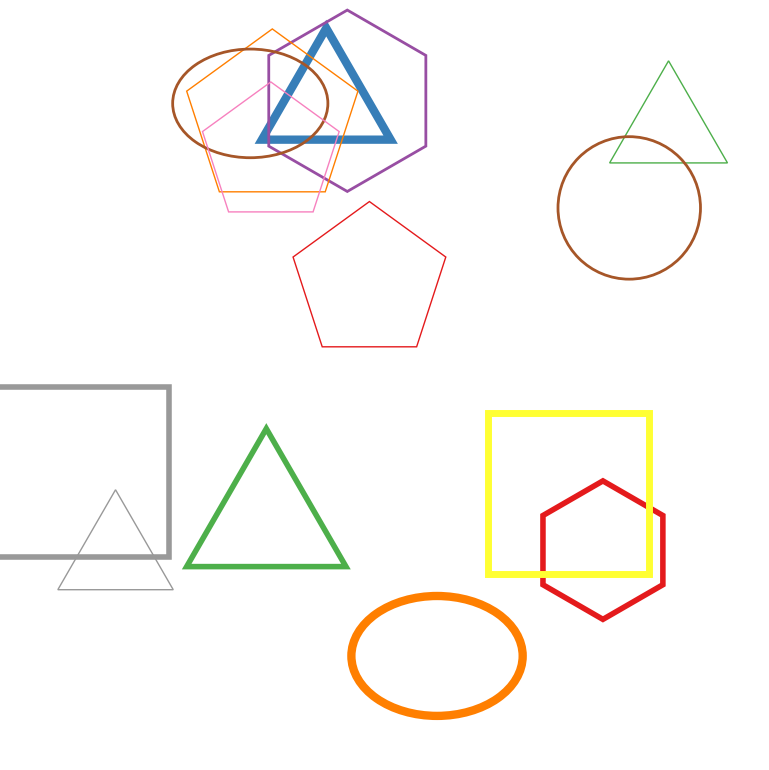[{"shape": "pentagon", "thickness": 0.5, "radius": 0.52, "center": [0.48, 0.634]}, {"shape": "hexagon", "thickness": 2, "radius": 0.45, "center": [0.783, 0.286]}, {"shape": "triangle", "thickness": 3, "radius": 0.48, "center": [0.424, 0.867]}, {"shape": "triangle", "thickness": 2, "radius": 0.6, "center": [0.346, 0.324]}, {"shape": "triangle", "thickness": 0.5, "radius": 0.44, "center": [0.868, 0.833]}, {"shape": "hexagon", "thickness": 1, "radius": 0.59, "center": [0.451, 0.869]}, {"shape": "oval", "thickness": 3, "radius": 0.56, "center": [0.568, 0.148]}, {"shape": "pentagon", "thickness": 0.5, "radius": 0.58, "center": [0.354, 0.845]}, {"shape": "square", "thickness": 2.5, "radius": 0.52, "center": [0.738, 0.359]}, {"shape": "oval", "thickness": 1, "radius": 0.5, "center": [0.325, 0.866]}, {"shape": "circle", "thickness": 1, "radius": 0.46, "center": [0.817, 0.73]}, {"shape": "pentagon", "thickness": 0.5, "radius": 0.47, "center": [0.352, 0.8]}, {"shape": "square", "thickness": 2, "radius": 0.55, "center": [0.108, 0.387]}, {"shape": "triangle", "thickness": 0.5, "radius": 0.43, "center": [0.15, 0.277]}]